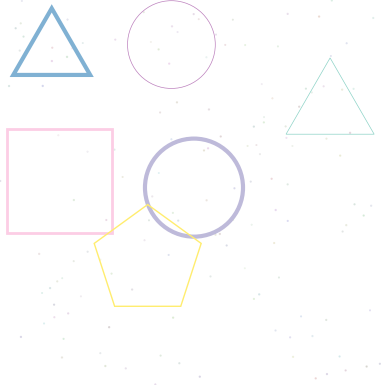[{"shape": "triangle", "thickness": 0.5, "radius": 0.66, "center": [0.857, 0.717]}, {"shape": "circle", "thickness": 3, "radius": 0.64, "center": [0.504, 0.513]}, {"shape": "triangle", "thickness": 3, "radius": 0.58, "center": [0.134, 0.863]}, {"shape": "square", "thickness": 2, "radius": 0.68, "center": [0.155, 0.53]}, {"shape": "circle", "thickness": 0.5, "radius": 0.57, "center": [0.445, 0.884]}, {"shape": "pentagon", "thickness": 1, "radius": 0.73, "center": [0.384, 0.323]}]